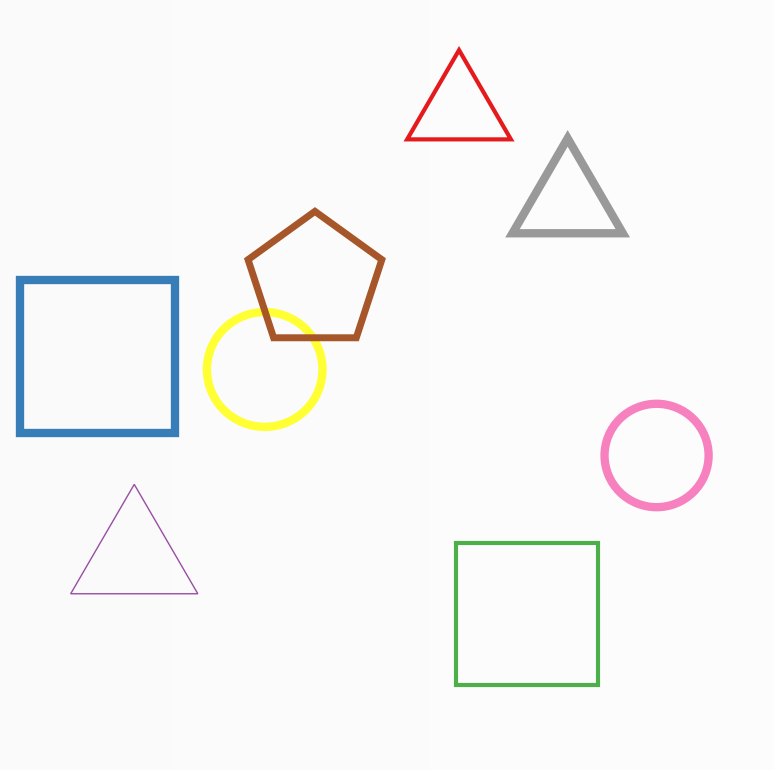[{"shape": "triangle", "thickness": 1.5, "radius": 0.39, "center": [0.592, 0.858]}, {"shape": "square", "thickness": 3, "radius": 0.5, "center": [0.126, 0.537]}, {"shape": "square", "thickness": 1.5, "radius": 0.46, "center": [0.68, 0.203]}, {"shape": "triangle", "thickness": 0.5, "radius": 0.47, "center": [0.173, 0.276]}, {"shape": "circle", "thickness": 3, "radius": 0.37, "center": [0.342, 0.52]}, {"shape": "pentagon", "thickness": 2.5, "radius": 0.45, "center": [0.406, 0.635]}, {"shape": "circle", "thickness": 3, "radius": 0.34, "center": [0.847, 0.408]}, {"shape": "triangle", "thickness": 3, "radius": 0.41, "center": [0.732, 0.738]}]